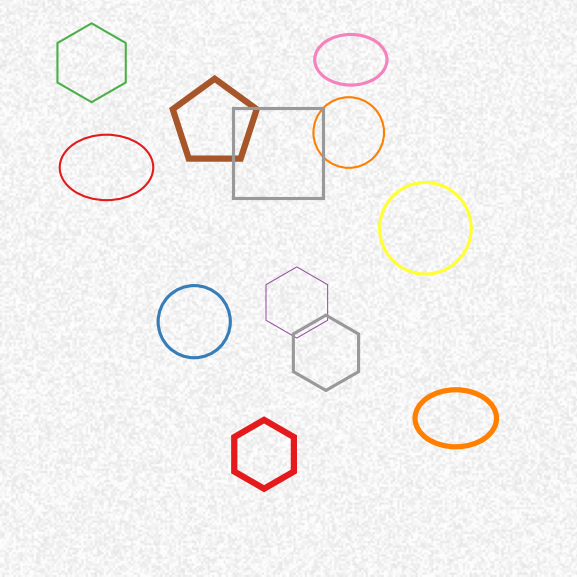[{"shape": "oval", "thickness": 1, "radius": 0.4, "center": [0.184, 0.709]}, {"shape": "hexagon", "thickness": 3, "radius": 0.3, "center": [0.457, 0.212]}, {"shape": "circle", "thickness": 1.5, "radius": 0.31, "center": [0.336, 0.442]}, {"shape": "hexagon", "thickness": 1, "radius": 0.34, "center": [0.159, 0.89]}, {"shape": "hexagon", "thickness": 0.5, "radius": 0.31, "center": [0.514, 0.475]}, {"shape": "circle", "thickness": 1, "radius": 0.31, "center": [0.604, 0.77]}, {"shape": "oval", "thickness": 2.5, "radius": 0.35, "center": [0.789, 0.275]}, {"shape": "circle", "thickness": 1.5, "radius": 0.4, "center": [0.737, 0.604]}, {"shape": "pentagon", "thickness": 3, "radius": 0.38, "center": [0.372, 0.786]}, {"shape": "oval", "thickness": 1.5, "radius": 0.31, "center": [0.608, 0.896]}, {"shape": "square", "thickness": 1.5, "radius": 0.39, "center": [0.481, 0.735]}, {"shape": "hexagon", "thickness": 1.5, "radius": 0.33, "center": [0.564, 0.388]}]